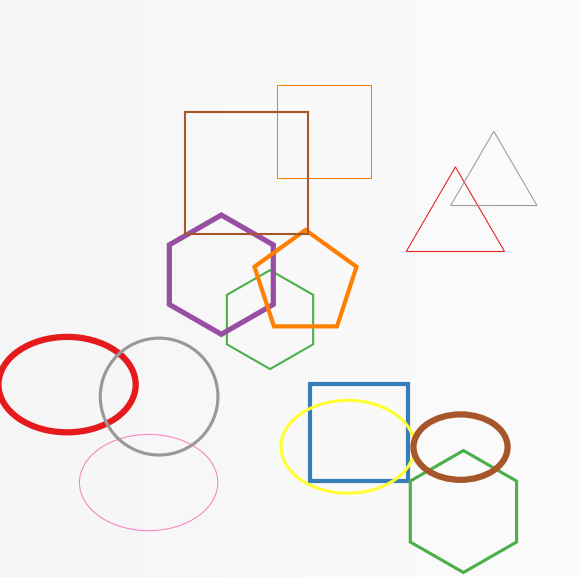[{"shape": "triangle", "thickness": 0.5, "radius": 0.49, "center": [0.783, 0.612]}, {"shape": "oval", "thickness": 3, "radius": 0.59, "center": [0.115, 0.333]}, {"shape": "square", "thickness": 2, "radius": 0.42, "center": [0.618, 0.251]}, {"shape": "hexagon", "thickness": 1, "radius": 0.43, "center": [0.465, 0.446]}, {"shape": "hexagon", "thickness": 1.5, "radius": 0.53, "center": [0.797, 0.113]}, {"shape": "hexagon", "thickness": 2.5, "radius": 0.52, "center": [0.381, 0.524]}, {"shape": "square", "thickness": 0.5, "radius": 0.4, "center": [0.557, 0.772]}, {"shape": "pentagon", "thickness": 2, "radius": 0.46, "center": [0.526, 0.509]}, {"shape": "oval", "thickness": 1.5, "radius": 0.57, "center": [0.598, 0.226]}, {"shape": "oval", "thickness": 3, "radius": 0.4, "center": [0.792, 0.225]}, {"shape": "square", "thickness": 1, "radius": 0.53, "center": [0.424, 0.7]}, {"shape": "oval", "thickness": 0.5, "radius": 0.6, "center": [0.256, 0.164]}, {"shape": "circle", "thickness": 1.5, "radius": 0.51, "center": [0.274, 0.312]}, {"shape": "triangle", "thickness": 0.5, "radius": 0.43, "center": [0.85, 0.686]}]